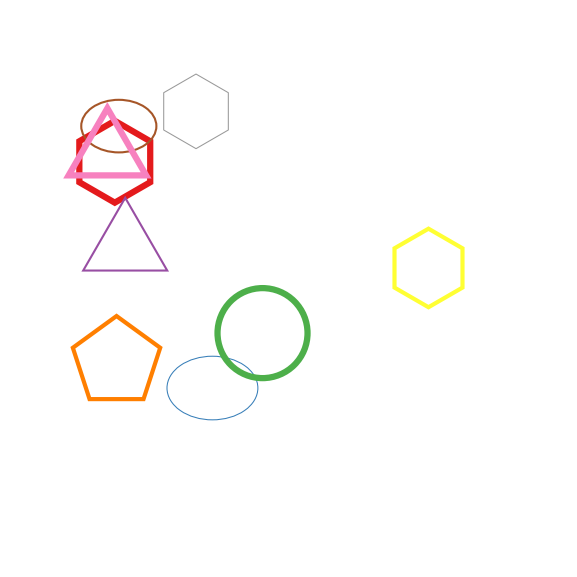[{"shape": "hexagon", "thickness": 3, "radius": 0.35, "center": [0.199, 0.719]}, {"shape": "oval", "thickness": 0.5, "radius": 0.39, "center": [0.368, 0.327]}, {"shape": "circle", "thickness": 3, "radius": 0.39, "center": [0.455, 0.422]}, {"shape": "triangle", "thickness": 1, "radius": 0.42, "center": [0.217, 0.573]}, {"shape": "pentagon", "thickness": 2, "radius": 0.4, "center": [0.202, 0.372]}, {"shape": "hexagon", "thickness": 2, "radius": 0.34, "center": [0.742, 0.535]}, {"shape": "oval", "thickness": 1, "radius": 0.33, "center": [0.206, 0.781]}, {"shape": "triangle", "thickness": 3, "radius": 0.39, "center": [0.186, 0.734]}, {"shape": "hexagon", "thickness": 0.5, "radius": 0.32, "center": [0.339, 0.806]}]